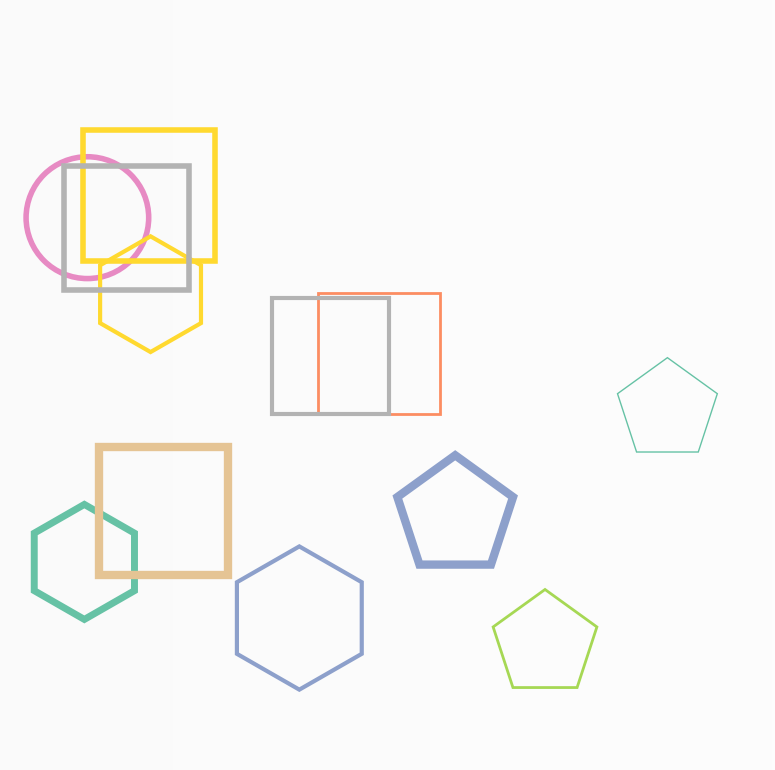[{"shape": "hexagon", "thickness": 2.5, "radius": 0.37, "center": [0.109, 0.27]}, {"shape": "pentagon", "thickness": 0.5, "radius": 0.34, "center": [0.861, 0.468]}, {"shape": "square", "thickness": 1, "radius": 0.4, "center": [0.489, 0.541]}, {"shape": "hexagon", "thickness": 1.5, "radius": 0.47, "center": [0.386, 0.197]}, {"shape": "pentagon", "thickness": 3, "radius": 0.39, "center": [0.587, 0.33]}, {"shape": "circle", "thickness": 2, "radius": 0.4, "center": [0.113, 0.717]}, {"shape": "pentagon", "thickness": 1, "radius": 0.35, "center": [0.703, 0.164]}, {"shape": "hexagon", "thickness": 1.5, "radius": 0.38, "center": [0.194, 0.618]}, {"shape": "square", "thickness": 2, "radius": 0.43, "center": [0.193, 0.746]}, {"shape": "square", "thickness": 3, "radius": 0.41, "center": [0.211, 0.336]}, {"shape": "square", "thickness": 1.5, "radius": 0.38, "center": [0.426, 0.538]}, {"shape": "square", "thickness": 2, "radius": 0.4, "center": [0.163, 0.704]}]